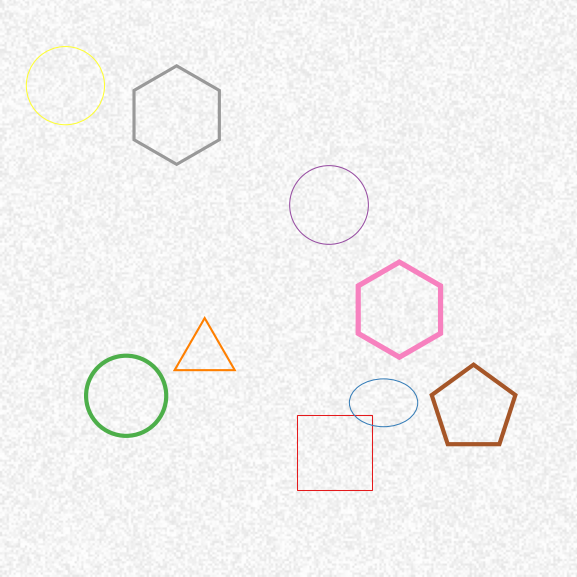[{"shape": "square", "thickness": 0.5, "radius": 0.33, "center": [0.58, 0.215]}, {"shape": "oval", "thickness": 0.5, "radius": 0.3, "center": [0.664, 0.302]}, {"shape": "circle", "thickness": 2, "radius": 0.35, "center": [0.218, 0.314]}, {"shape": "circle", "thickness": 0.5, "radius": 0.34, "center": [0.57, 0.644]}, {"shape": "triangle", "thickness": 1, "radius": 0.3, "center": [0.354, 0.388]}, {"shape": "circle", "thickness": 0.5, "radius": 0.34, "center": [0.113, 0.851]}, {"shape": "pentagon", "thickness": 2, "radius": 0.38, "center": [0.82, 0.292]}, {"shape": "hexagon", "thickness": 2.5, "radius": 0.41, "center": [0.692, 0.463]}, {"shape": "hexagon", "thickness": 1.5, "radius": 0.43, "center": [0.306, 0.8]}]